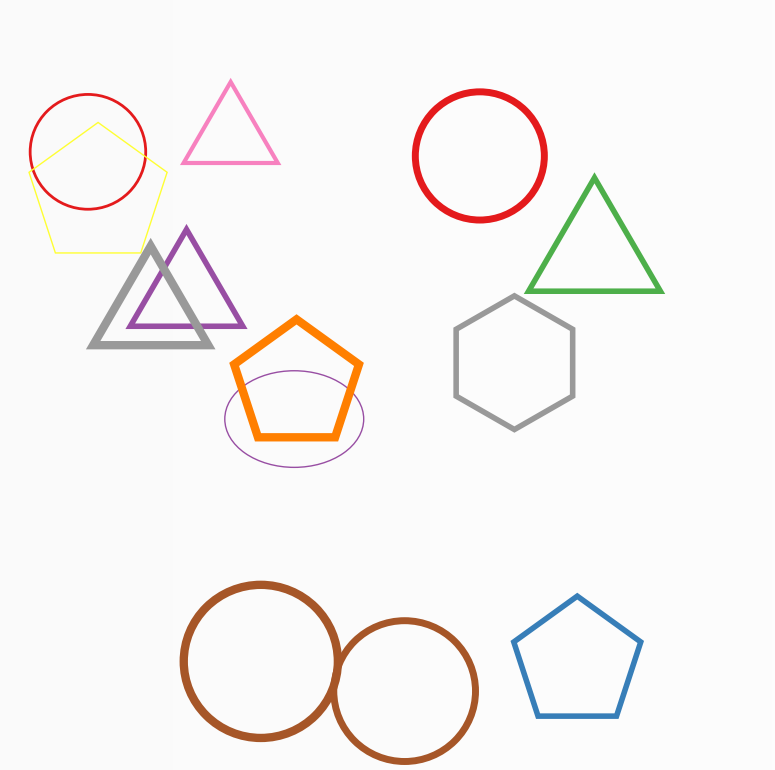[{"shape": "circle", "thickness": 2.5, "radius": 0.42, "center": [0.619, 0.797]}, {"shape": "circle", "thickness": 1, "radius": 0.37, "center": [0.113, 0.803]}, {"shape": "pentagon", "thickness": 2, "radius": 0.43, "center": [0.745, 0.14]}, {"shape": "triangle", "thickness": 2, "radius": 0.49, "center": [0.767, 0.671]}, {"shape": "triangle", "thickness": 2, "radius": 0.42, "center": [0.241, 0.618]}, {"shape": "oval", "thickness": 0.5, "radius": 0.45, "center": [0.38, 0.456]}, {"shape": "pentagon", "thickness": 3, "radius": 0.42, "center": [0.383, 0.501]}, {"shape": "pentagon", "thickness": 0.5, "radius": 0.47, "center": [0.127, 0.747]}, {"shape": "circle", "thickness": 2.5, "radius": 0.46, "center": [0.522, 0.102]}, {"shape": "circle", "thickness": 3, "radius": 0.5, "center": [0.337, 0.141]}, {"shape": "triangle", "thickness": 1.5, "radius": 0.35, "center": [0.298, 0.823]}, {"shape": "triangle", "thickness": 3, "radius": 0.43, "center": [0.194, 0.595]}, {"shape": "hexagon", "thickness": 2, "radius": 0.43, "center": [0.664, 0.529]}]